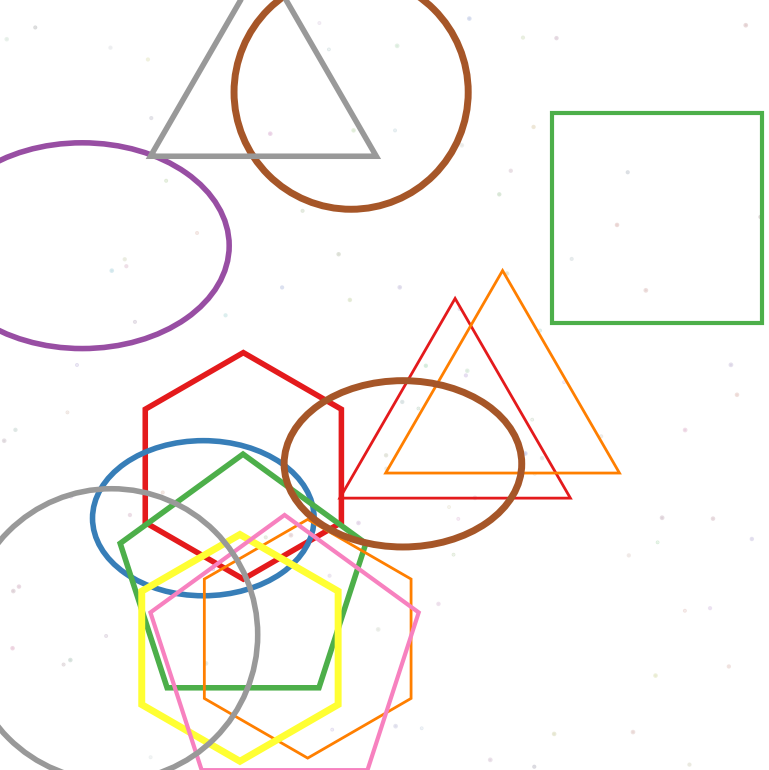[{"shape": "triangle", "thickness": 1, "radius": 0.86, "center": [0.591, 0.44]}, {"shape": "hexagon", "thickness": 2, "radius": 0.74, "center": [0.316, 0.395]}, {"shape": "oval", "thickness": 2, "radius": 0.72, "center": [0.264, 0.327]}, {"shape": "square", "thickness": 1.5, "radius": 0.68, "center": [0.853, 0.717]}, {"shape": "pentagon", "thickness": 2, "radius": 0.84, "center": [0.316, 0.242]}, {"shape": "oval", "thickness": 2, "radius": 0.95, "center": [0.107, 0.681]}, {"shape": "triangle", "thickness": 1, "radius": 0.88, "center": [0.653, 0.473]}, {"shape": "hexagon", "thickness": 1, "radius": 0.78, "center": [0.4, 0.17]}, {"shape": "hexagon", "thickness": 2.5, "radius": 0.74, "center": [0.312, 0.159]}, {"shape": "circle", "thickness": 2.5, "radius": 0.76, "center": [0.456, 0.88]}, {"shape": "oval", "thickness": 2.5, "radius": 0.77, "center": [0.523, 0.398]}, {"shape": "pentagon", "thickness": 1.5, "radius": 0.92, "center": [0.37, 0.148]}, {"shape": "triangle", "thickness": 2, "radius": 0.85, "center": [0.342, 0.882]}, {"shape": "circle", "thickness": 2, "radius": 0.95, "center": [0.145, 0.176]}]